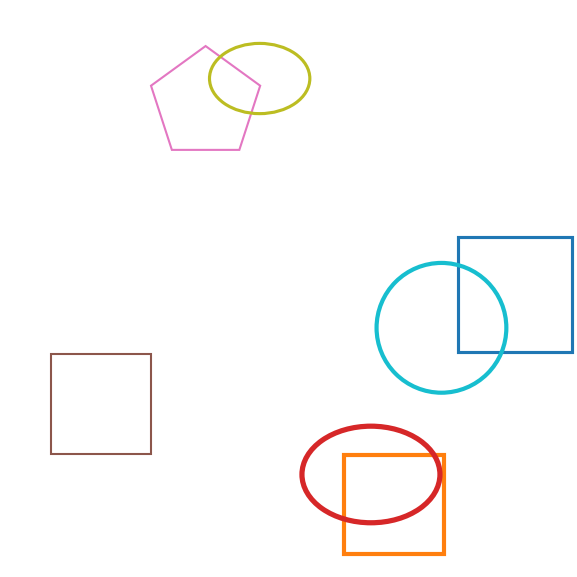[{"shape": "square", "thickness": 1.5, "radius": 0.5, "center": [0.892, 0.489]}, {"shape": "square", "thickness": 2, "radius": 0.43, "center": [0.682, 0.125]}, {"shape": "oval", "thickness": 2.5, "radius": 0.6, "center": [0.642, 0.178]}, {"shape": "square", "thickness": 1, "radius": 0.43, "center": [0.175, 0.3]}, {"shape": "pentagon", "thickness": 1, "radius": 0.5, "center": [0.356, 0.82]}, {"shape": "oval", "thickness": 1.5, "radius": 0.43, "center": [0.45, 0.863]}, {"shape": "circle", "thickness": 2, "radius": 0.56, "center": [0.764, 0.431]}]